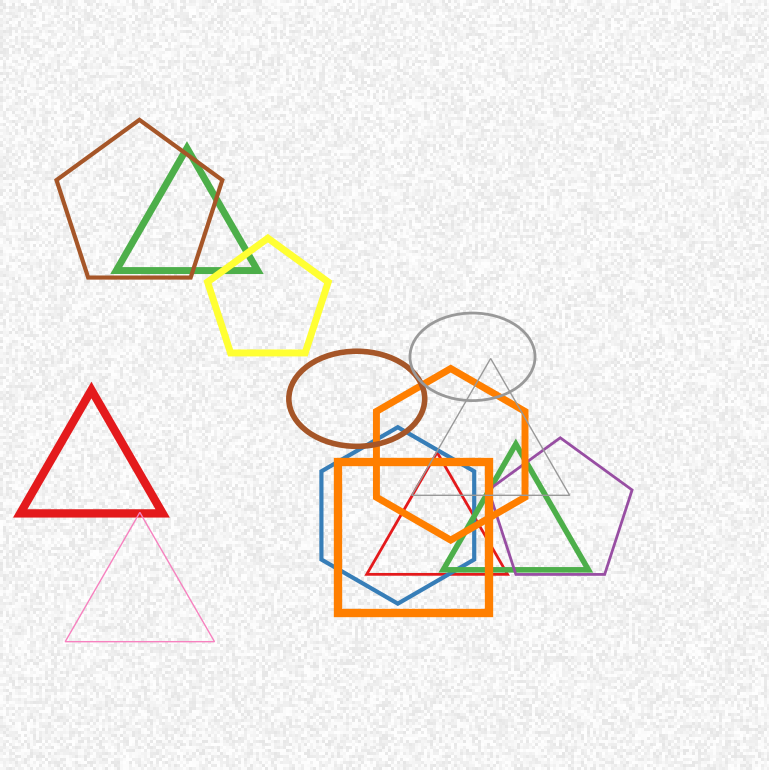[{"shape": "triangle", "thickness": 1, "radius": 0.53, "center": [0.568, 0.307]}, {"shape": "triangle", "thickness": 3, "radius": 0.53, "center": [0.119, 0.387]}, {"shape": "hexagon", "thickness": 1.5, "radius": 0.57, "center": [0.517, 0.331]}, {"shape": "triangle", "thickness": 2, "radius": 0.54, "center": [0.67, 0.314]}, {"shape": "triangle", "thickness": 2.5, "radius": 0.53, "center": [0.243, 0.702]}, {"shape": "pentagon", "thickness": 1, "radius": 0.49, "center": [0.728, 0.333]}, {"shape": "square", "thickness": 3, "radius": 0.49, "center": [0.537, 0.302]}, {"shape": "hexagon", "thickness": 2.5, "radius": 0.56, "center": [0.585, 0.41]}, {"shape": "pentagon", "thickness": 2.5, "radius": 0.41, "center": [0.348, 0.608]}, {"shape": "oval", "thickness": 2, "radius": 0.44, "center": [0.463, 0.482]}, {"shape": "pentagon", "thickness": 1.5, "radius": 0.57, "center": [0.181, 0.731]}, {"shape": "triangle", "thickness": 0.5, "radius": 0.56, "center": [0.182, 0.223]}, {"shape": "oval", "thickness": 1, "radius": 0.41, "center": [0.614, 0.537]}, {"shape": "triangle", "thickness": 0.5, "radius": 0.59, "center": [0.637, 0.416]}]